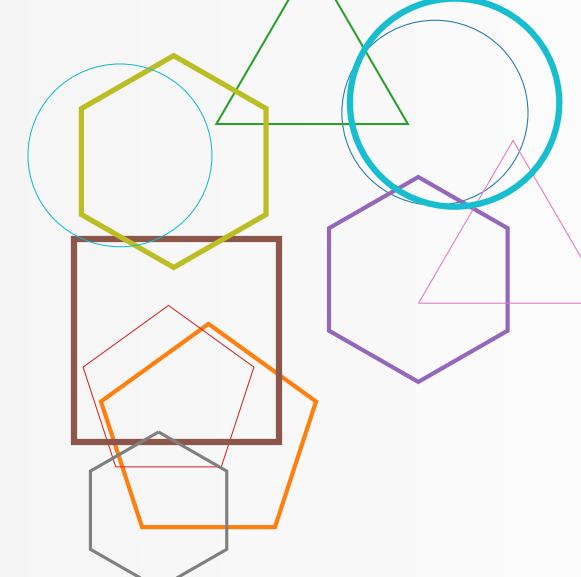[{"shape": "circle", "thickness": 0.5, "radius": 0.8, "center": [0.748, 0.804]}, {"shape": "pentagon", "thickness": 2, "radius": 0.97, "center": [0.359, 0.244]}, {"shape": "triangle", "thickness": 1, "radius": 0.95, "center": [0.537, 0.879]}, {"shape": "pentagon", "thickness": 0.5, "radius": 0.77, "center": [0.29, 0.316]}, {"shape": "hexagon", "thickness": 2, "radius": 0.89, "center": [0.72, 0.515]}, {"shape": "square", "thickness": 3, "radius": 0.88, "center": [0.303, 0.409]}, {"shape": "triangle", "thickness": 0.5, "radius": 0.94, "center": [0.883, 0.568]}, {"shape": "hexagon", "thickness": 1.5, "radius": 0.68, "center": [0.273, 0.116]}, {"shape": "hexagon", "thickness": 2.5, "radius": 0.92, "center": [0.299, 0.719]}, {"shape": "circle", "thickness": 3, "radius": 0.9, "center": [0.782, 0.821]}, {"shape": "circle", "thickness": 0.5, "radius": 0.79, "center": [0.206, 0.73]}]